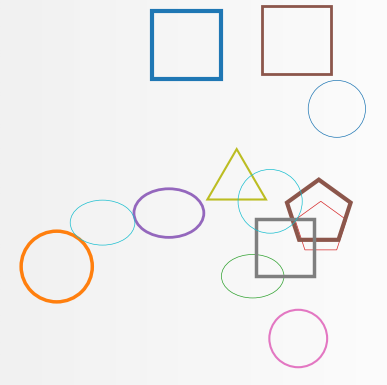[{"shape": "square", "thickness": 3, "radius": 0.44, "center": [0.481, 0.883]}, {"shape": "circle", "thickness": 0.5, "radius": 0.37, "center": [0.869, 0.717]}, {"shape": "circle", "thickness": 2.5, "radius": 0.46, "center": [0.146, 0.308]}, {"shape": "oval", "thickness": 0.5, "radius": 0.4, "center": [0.652, 0.283]}, {"shape": "pentagon", "thickness": 0.5, "radius": 0.35, "center": [0.828, 0.407]}, {"shape": "oval", "thickness": 2, "radius": 0.45, "center": [0.436, 0.447]}, {"shape": "square", "thickness": 2, "radius": 0.44, "center": [0.766, 0.896]}, {"shape": "pentagon", "thickness": 3, "radius": 0.43, "center": [0.823, 0.447]}, {"shape": "circle", "thickness": 1.5, "radius": 0.37, "center": [0.77, 0.121]}, {"shape": "square", "thickness": 2.5, "radius": 0.37, "center": [0.736, 0.358]}, {"shape": "triangle", "thickness": 1.5, "radius": 0.44, "center": [0.611, 0.525]}, {"shape": "oval", "thickness": 0.5, "radius": 0.42, "center": [0.265, 0.422]}, {"shape": "circle", "thickness": 0.5, "radius": 0.41, "center": [0.697, 0.477]}]